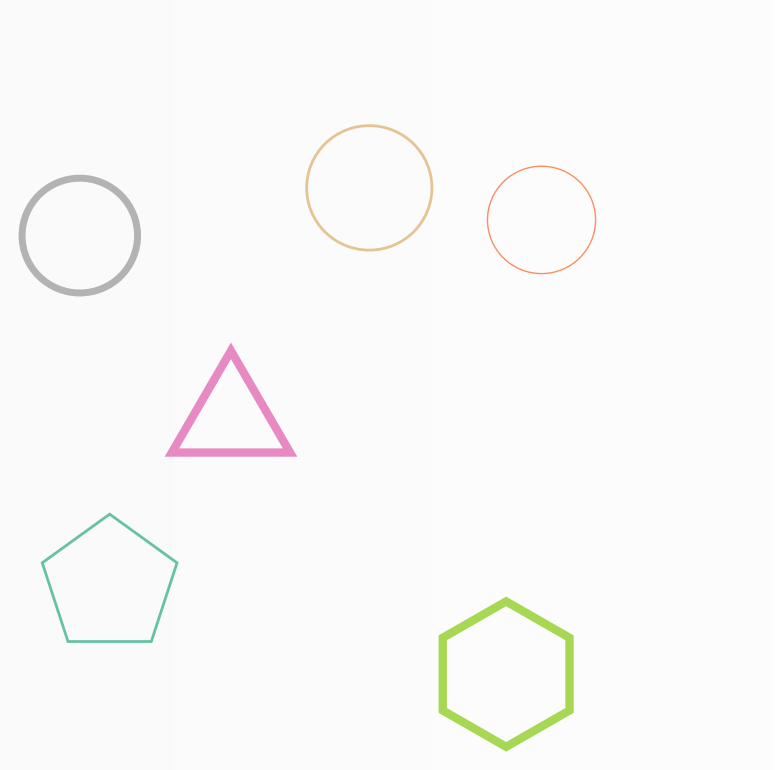[{"shape": "pentagon", "thickness": 1, "radius": 0.46, "center": [0.141, 0.241]}, {"shape": "circle", "thickness": 0.5, "radius": 0.35, "center": [0.699, 0.714]}, {"shape": "triangle", "thickness": 3, "radius": 0.44, "center": [0.298, 0.456]}, {"shape": "hexagon", "thickness": 3, "radius": 0.47, "center": [0.653, 0.125]}, {"shape": "circle", "thickness": 1, "radius": 0.4, "center": [0.476, 0.756]}, {"shape": "circle", "thickness": 2.5, "radius": 0.37, "center": [0.103, 0.694]}]